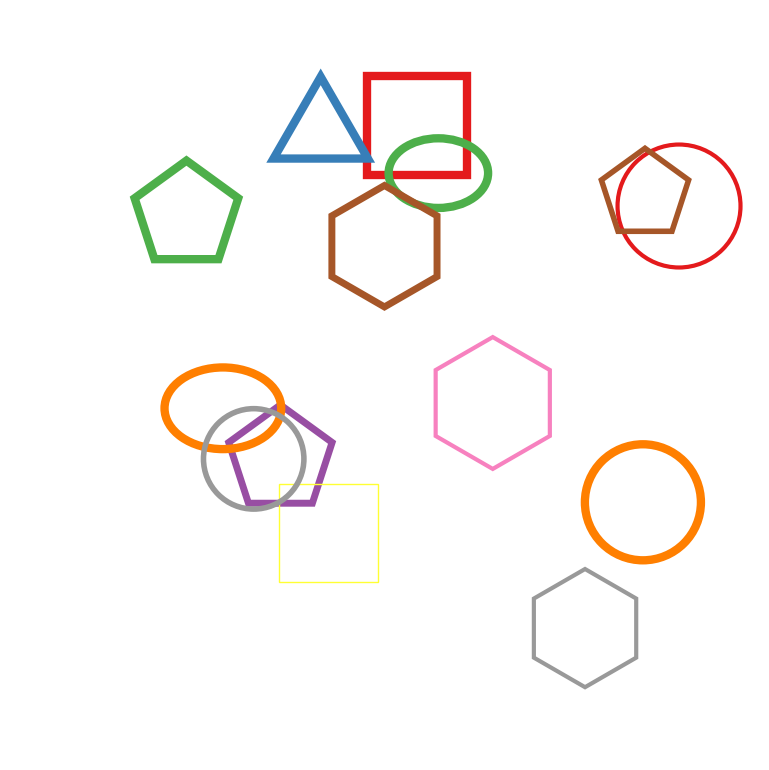[{"shape": "square", "thickness": 3, "radius": 0.32, "center": [0.542, 0.837]}, {"shape": "circle", "thickness": 1.5, "radius": 0.4, "center": [0.882, 0.732]}, {"shape": "triangle", "thickness": 3, "radius": 0.35, "center": [0.416, 0.829]}, {"shape": "pentagon", "thickness": 3, "radius": 0.35, "center": [0.242, 0.721]}, {"shape": "oval", "thickness": 3, "radius": 0.32, "center": [0.569, 0.775]}, {"shape": "pentagon", "thickness": 2.5, "radius": 0.35, "center": [0.364, 0.404]}, {"shape": "oval", "thickness": 3, "radius": 0.38, "center": [0.289, 0.47]}, {"shape": "circle", "thickness": 3, "radius": 0.38, "center": [0.835, 0.348]}, {"shape": "square", "thickness": 0.5, "radius": 0.32, "center": [0.426, 0.308]}, {"shape": "hexagon", "thickness": 2.5, "radius": 0.39, "center": [0.499, 0.68]}, {"shape": "pentagon", "thickness": 2, "radius": 0.3, "center": [0.838, 0.748]}, {"shape": "hexagon", "thickness": 1.5, "radius": 0.43, "center": [0.64, 0.477]}, {"shape": "circle", "thickness": 2, "radius": 0.33, "center": [0.329, 0.404]}, {"shape": "hexagon", "thickness": 1.5, "radius": 0.38, "center": [0.76, 0.184]}]